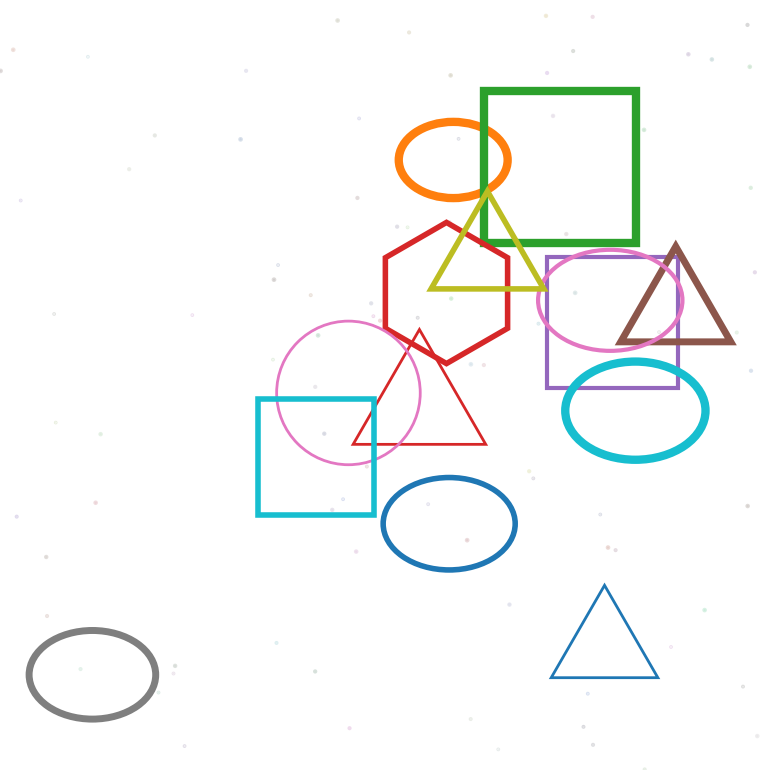[{"shape": "oval", "thickness": 2, "radius": 0.43, "center": [0.583, 0.32]}, {"shape": "triangle", "thickness": 1, "radius": 0.4, "center": [0.785, 0.16]}, {"shape": "oval", "thickness": 3, "radius": 0.35, "center": [0.589, 0.792]}, {"shape": "square", "thickness": 3, "radius": 0.49, "center": [0.727, 0.783]}, {"shape": "triangle", "thickness": 1, "radius": 0.5, "center": [0.545, 0.473]}, {"shape": "hexagon", "thickness": 2, "radius": 0.46, "center": [0.58, 0.619]}, {"shape": "square", "thickness": 1.5, "radius": 0.43, "center": [0.796, 0.581]}, {"shape": "triangle", "thickness": 2.5, "radius": 0.41, "center": [0.878, 0.597]}, {"shape": "circle", "thickness": 1, "radius": 0.47, "center": [0.453, 0.49]}, {"shape": "oval", "thickness": 1.5, "radius": 0.47, "center": [0.793, 0.61]}, {"shape": "oval", "thickness": 2.5, "radius": 0.41, "center": [0.12, 0.124]}, {"shape": "triangle", "thickness": 2, "radius": 0.42, "center": [0.633, 0.667]}, {"shape": "square", "thickness": 2, "radius": 0.38, "center": [0.41, 0.407]}, {"shape": "oval", "thickness": 3, "radius": 0.46, "center": [0.825, 0.467]}]